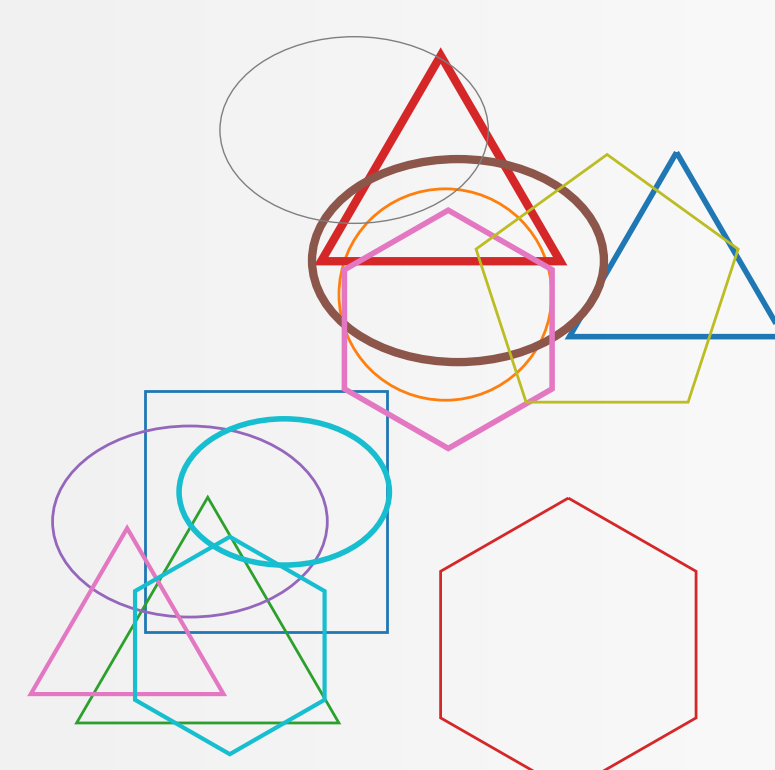[{"shape": "square", "thickness": 1, "radius": 0.78, "center": [0.343, 0.336]}, {"shape": "triangle", "thickness": 2, "radius": 0.8, "center": [0.873, 0.643]}, {"shape": "circle", "thickness": 1, "radius": 0.69, "center": [0.575, 0.617]}, {"shape": "triangle", "thickness": 1, "radius": 0.98, "center": [0.268, 0.159]}, {"shape": "hexagon", "thickness": 1, "radius": 0.95, "center": [0.733, 0.163]}, {"shape": "triangle", "thickness": 3, "radius": 0.89, "center": [0.569, 0.75]}, {"shape": "oval", "thickness": 1, "radius": 0.89, "center": [0.245, 0.323]}, {"shape": "oval", "thickness": 3, "radius": 0.94, "center": [0.591, 0.662]}, {"shape": "hexagon", "thickness": 2, "radius": 0.77, "center": [0.578, 0.572]}, {"shape": "triangle", "thickness": 1.5, "radius": 0.72, "center": [0.164, 0.17]}, {"shape": "oval", "thickness": 0.5, "radius": 0.87, "center": [0.457, 0.831]}, {"shape": "pentagon", "thickness": 1, "radius": 0.89, "center": [0.783, 0.622]}, {"shape": "hexagon", "thickness": 1.5, "radius": 0.71, "center": [0.297, 0.162]}, {"shape": "oval", "thickness": 2, "radius": 0.68, "center": [0.367, 0.361]}]